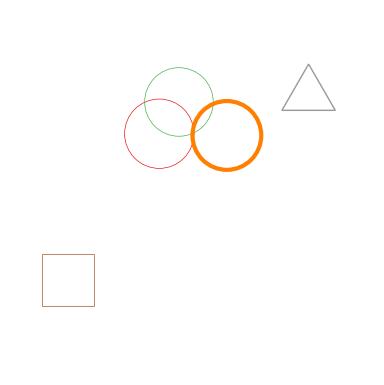[{"shape": "circle", "thickness": 0.5, "radius": 0.45, "center": [0.414, 0.653]}, {"shape": "circle", "thickness": 0.5, "radius": 0.45, "center": [0.465, 0.735]}, {"shape": "circle", "thickness": 3, "radius": 0.45, "center": [0.589, 0.648]}, {"shape": "square", "thickness": 0.5, "radius": 0.34, "center": [0.176, 0.273]}, {"shape": "triangle", "thickness": 1, "radius": 0.4, "center": [0.802, 0.753]}]